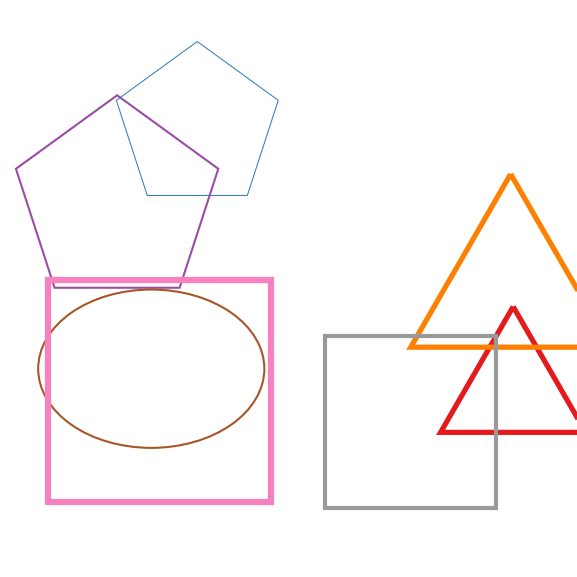[{"shape": "triangle", "thickness": 2.5, "radius": 0.73, "center": [0.889, 0.323]}, {"shape": "pentagon", "thickness": 0.5, "radius": 0.74, "center": [0.342, 0.78]}, {"shape": "pentagon", "thickness": 1, "radius": 0.92, "center": [0.203, 0.65]}, {"shape": "triangle", "thickness": 2.5, "radius": 1.0, "center": [0.884, 0.498]}, {"shape": "oval", "thickness": 1, "radius": 0.98, "center": [0.262, 0.361]}, {"shape": "square", "thickness": 3, "radius": 0.96, "center": [0.276, 0.322]}, {"shape": "square", "thickness": 2, "radius": 0.74, "center": [0.71, 0.268]}]